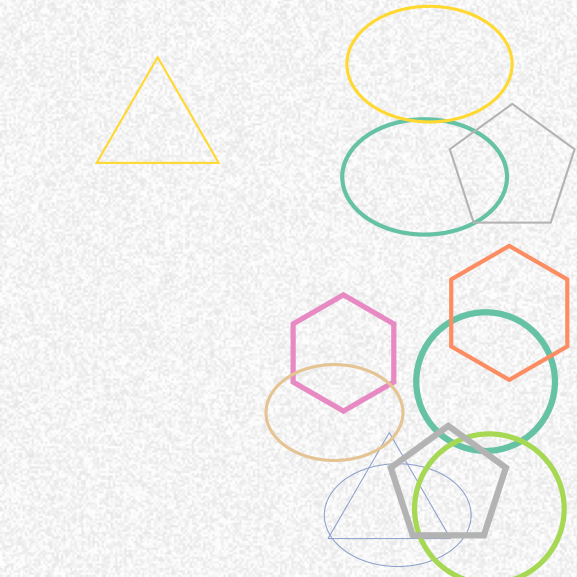[{"shape": "oval", "thickness": 2, "radius": 0.71, "center": [0.735, 0.693]}, {"shape": "circle", "thickness": 3, "radius": 0.6, "center": [0.841, 0.338]}, {"shape": "hexagon", "thickness": 2, "radius": 0.58, "center": [0.882, 0.457]}, {"shape": "oval", "thickness": 0.5, "radius": 0.64, "center": [0.689, 0.107]}, {"shape": "triangle", "thickness": 0.5, "radius": 0.61, "center": [0.674, 0.128]}, {"shape": "hexagon", "thickness": 2.5, "radius": 0.5, "center": [0.595, 0.388]}, {"shape": "circle", "thickness": 2.5, "radius": 0.65, "center": [0.847, 0.118]}, {"shape": "triangle", "thickness": 1, "radius": 0.61, "center": [0.273, 0.778]}, {"shape": "oval", "thickness": 1.5, "radius": 0.72, "center": [0.744, 0.888]}, {"shape": "oval", "thickness": 1.5, "radius": 0.59, "center": [0.579, 0.285]}, {"shape": "pentagon", "thickness": 3, "radius": 0.52, "center": [0.776, 0.157]}, {"shape": "pentagon", "thickness": 1, "radius": 0.57, "center": [0.887, 0.706]}]